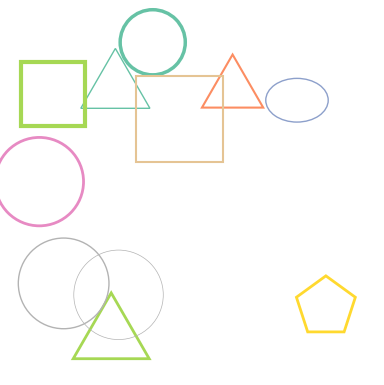[{"shape": "triangle", "thickness": 1, "radius": 0.52, "center": [0.3, 0.771]}, {"shape": "circle", "thickness": 2.5, "radius": 0.42, "center": [0.397, 0.89]}, {"shape": "triangle", "thickness": 1.5, "radius": 0.46, "center": [0.604, 0.766]}, {"shape": "oval", "thickness": 1, "radius": 0.41, "center": [0.771, 0.74]}, {"shape": "circle", "thickness": 2, "radius": 0.57, "center": [0.102, 0.528]}, {"shape": "triangle", "thickness": 2, "radius": 0.57, "center": [0.289, 0.125]}, {"shape": "square", "thickness": 3, "radius": 0.41, "center": [0.137, 0.757]}, {"shape": "pentagon", "thickness": 2, "radius": 0.4, "center": [0.846, 0.203]}, {"shape": "square", "thickness": 1.5, "radius": 0.56, "center": [0.466, 0.691]}, {"shape": "circle", "thickness": 1, "radius": 0.59, "center": [0.165, 0.264]}, {"shape": "circle", "thickness": 0.5, "radius": 0.58, "center": [0.308, 0.234]}]